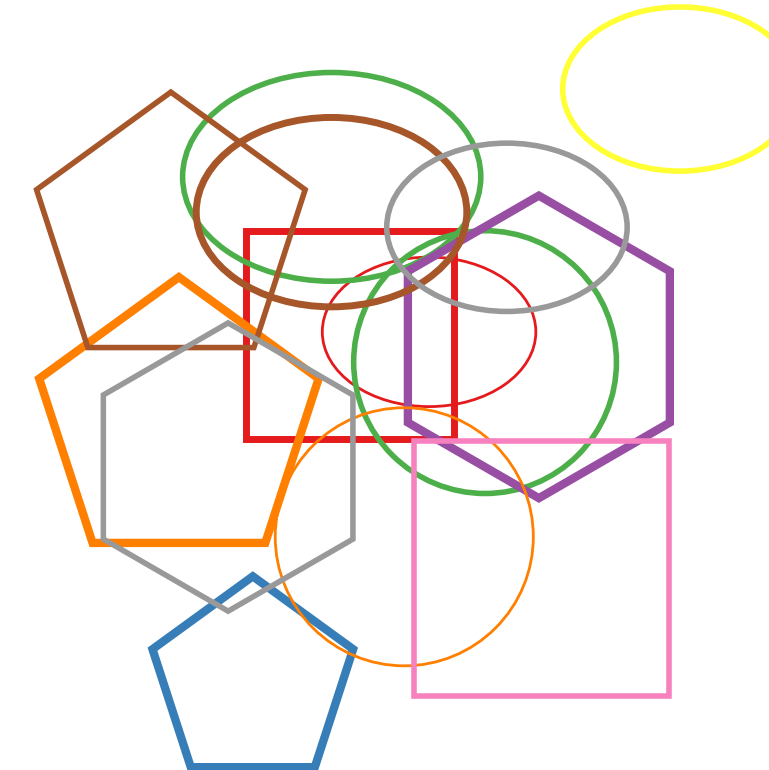[{"shape": "oval", "thickness": 1, "radius": 0.69, "center": [0.557, 0.569]}, {"shape": "square", "thickness": 2.5, "radius": 0.68, "center": [0.455, 0.565]}, {"shape": "pentagon", "thickness": 3, "radius": 0.69, "center": [0.328, 0.115]}, {"shape": "circle", "thickness": 2, "radius": 0.85, "center": [0.63, 0.53]}, {"shape": "oval", "thickness": 2, "radius": 0.97, "center": [0.431, 0.77]}, {"shape": "hexagon", "thickness": 3, "radius": 0.98, "center": [0.7, 0.549]}, {"shape": "circle", "thickness": 1, "radius": 0.84, "center": [0.525, 0.303]}, {"shape": "pentagon", "thickness": 3, "radius": 0.95, "center": [0.232, 0.449]}, {"shape": "oval", "thickness": 2, "radius": 0.76, "center": [0.883, 0.884]}, {"shape": "pentagon", "thickness": 2, "radius": 0.92, "center": [0.222, 0.697]}, {"shape": "oval", "thickness": 2.5, "radius": 0.88, "center": [0.431, 0.724]}, {"shape": "square", "thickness": 2, "radius": 0.83, "center": [0.703, 0.262]}, {"shape": "oval", "thickness": 2, "radius": 0.78, "center": [0.658, 0.705]}, {"shape": "hexagon", "thickness": 2, "radius": 0.94, "center": [0.296, 0.393]}]